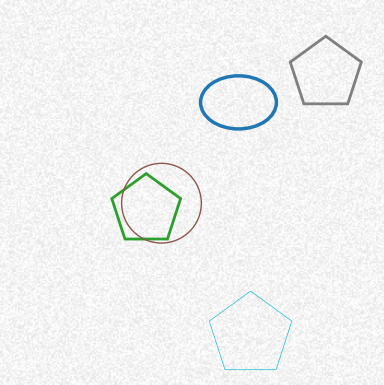[{"shape": "oval", "thickness": 2.5, "radius": 0.49, "center": [0.619, 0.734]}, {"shape": "pentagon", "thickness": 2, "radius": 0.47, "center": [0.38, 0.455]}, {"shape": "circle", "thickness": 1, "radius": 0.52, "center": [0.419, 0.472]}, {"shape": "pentagon", "thickness": 2, "radius": 0.49, "center": [0.846, 0.809]}, {"shape": "pentagon", "thickness": 0.5, "radius": 0.56, "center": [0.651, 0.131]}]